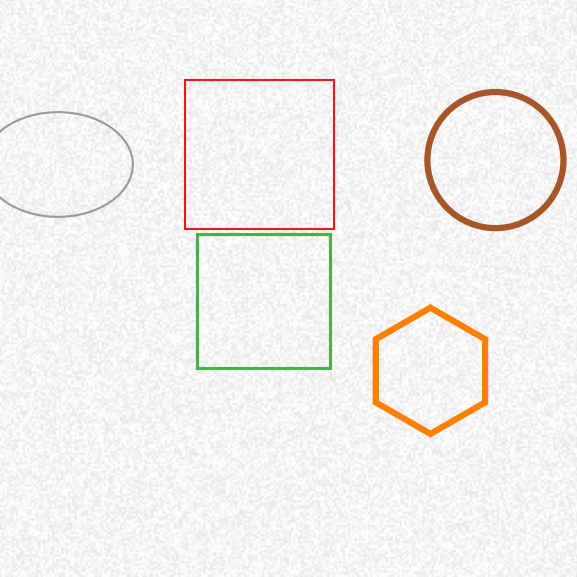[{"shape": "square", "thickness": 1, "radius": 0.65, "center": [0.45, 0.732]}, {"shape": "square", "thickness": 1.5, "radius": 0.58, "center": [0.456, 0.478]}, {"shape": "hexagon", "thickness": 3, "radius": 0.55, "center": [0.745, 0.357]}, {"shape": "circle", "thickness": 3, "radius": 0.59, "center": [0.858, 0.722]}, {"shape": "oval", "thickness": 1, "radius": 0.65, "center": [0.1, 0.714]}]